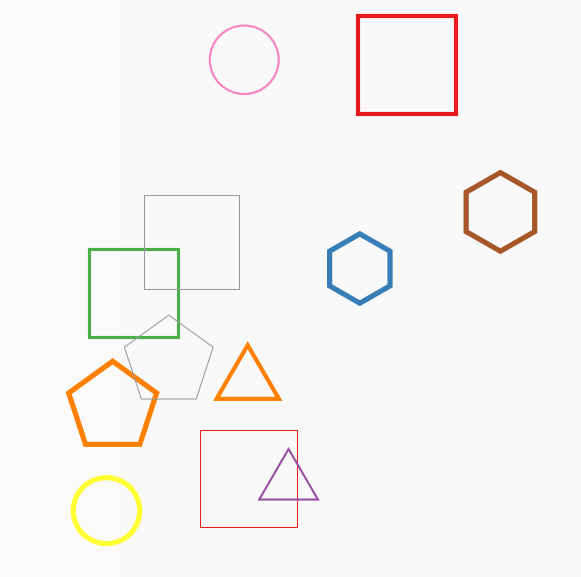[{"shape": "square", "thickness": 0.5, "radius": 0.42, "center": [0.427, 0.17]}, {"shape": "square", "thickness": 2, "radius": 0.42, "center": [0.7, 0.886]}, {"shape": "hexagon", "thickness": 2.5, "radius": 0.3, "center": [0.619, 0.534]}, {"shape": "square", "thickness": 1.5, "radius": 0.38, "center": [0.23, 0.491]}, {"shape": "triangle", "thickness": 1, "radius": 0.29, "center": [0.496, 0.163]}, {"shape": "pentagon", "thickness": 2.5, "radius": 0.4, "center": [0.194, 0.294]}, {"shape": "triangle", "thickness": 2, "radius": 0.31, "center": [0.426, 0.339]}, {"shape": "circle", "thickness": 2.5, "radius": 0.29, "center": [0.183, 0.115]}, {"shape": "hexagon", "thickness": 2.5, "radius": 0.34, "center": [0.861, 0.632]}, {"shape": "circle", "thickness": 1, "radius": 0.3, "center": [0.42, 0.896]}, {"shape": "pentagon", "thickness": 0.5, "radius": 0.4, "center": [0.29, 0.373]}, {"shape": "square", "thickness": 0.5, "radius": 0.41, "center": [0.329, 0.58]}]